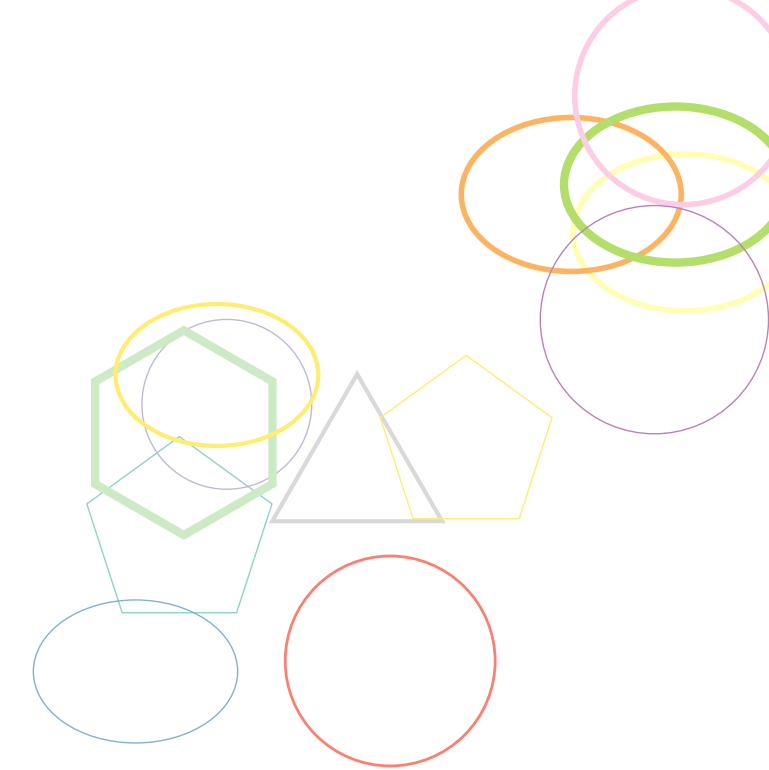[{"shape": "pentagon", "thickness": 0.5, "radius": 0.63, "center": [0.233, 0.306]}, {"shape": "oval", "thickness": 2, "radius": 0.73, "center": [0.89, 0.698]}, {"shape": "circle", "thickness": 0.5, "radius": 0.55, "center": [0.295, 0.475]}, {"shape": "circle", "thickness": 1, "radius": 0.68, "center": [0.507, 0.142]}, {"shape": "oval", "thickness": 0.5, "radius": 0.66, "center": [0.176, 0.128]}, {"shape": "oval", "thickness": 2, "radius": 0.71, "center": [0.742, 0.747]}, {"shape": "oval", "thickness": 3, "radius": 0.72, "center": [0.877, 0.76]}, {"shape": "circle", "thickness": 2, "radius": 0.71, "center": [0.887, 0.875]}, {"shape": "triangle", "thickness": 1.5, "radius": 0.64, "center": [0.464, 0.387]}, {"shape": "circle", "thickness": 0.5, "radius": 0.74, "center": [0.85, 0.585]}, {"shape": "hexagon", "thickness": 3, "radius": 0.66, "center": [0.239, 0.438]}, {"shape": "pentagon", "thickness": 0.5, "radius": 0.59, "center": [0.605, 0.421]}, {"shape": "oval", "thickness": 1.5, "radius": 0.66, "center": [0.282, 0.513]}]